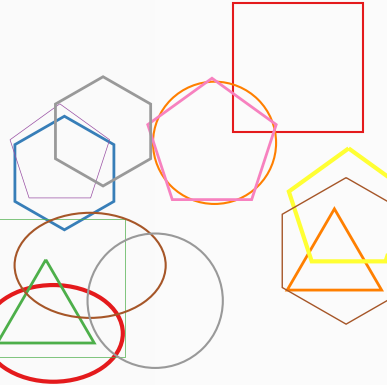[{"shape": "square", "thickness": 1.5, "radius": 0.84, "center": [0.769, 0.825]}, {"shape": "oval", "thickness": 3, "radius": 0.9, "center": [0.138, 0.134]}, {"shape": "hexagon", "thickness": 2, "radius": 0.74, "center": [0.166, 0.551]}, {"shape": "triangle", "thickness": 2, "radius": 0.72, "center": [0.118, 0.181]}, {"shape": "square", "thickness": 0.5, "radius": 0.89, "center": [0.144, 0.253]}, {"shape": "pentagon", "thickness": 0.5, "radius": 0.68, "center": [0.154, 0.595]}, {"shape": "triangle", "thickness": 2, "radius": 0.7, "center": [0.863, 0.317]}, {"shape": "circle", "thickness": 1.5, "radius": 0.79, "center": [0.554, 0.629]}, {"shape": "pentagon", "thickness": 3, "radius": 0.81, "center": [0.9, 0.452]}, {"shape": "hexagon", "thickness": 1, "radius": 0.95, "center": [0.893, 0.348]}, {"shape": "oval", "thickness": 1.5, "radius": 0.97, "center": [0.233, 0.311]}, {"shape": "pentagon", "thickness": 2, "radius": 0.87, "center": [0.547, 0.623]}, {"shape": "hexagon", "thickness": 2, "radius": 0.71, "center": [0.266, 0.659]}, {"shape": "circle", "thickness": 1.5, "radius": 0.87, "center": [0.4, 0.219]}]